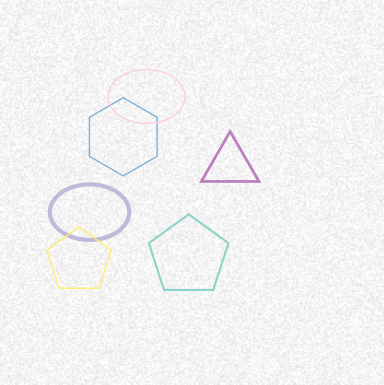[{"shape": "pentagon", "thickness": 1.5, "radius": 0.54, "center": [0.49, 0.335]}, {"shape": "oval", "thickness": 3, "radius": 0.52, "center": [0.233, 0.449]}, {"shape": "hexagon", "thickness": 1, "radius": 0.51, "center": [0.32, 0.645]}, {"shape": "oval", "thickness": 1, "radius": 0.5, "center": [0.381, 0.749]}, {"shape": "triangle", "thickness": 2, "radius": 0.43, "center": [0.598, 0.572]}, {"shape": "pentagon", "thickness": 1, "radius": 0.44, "center": [0.205, 0.323]}]